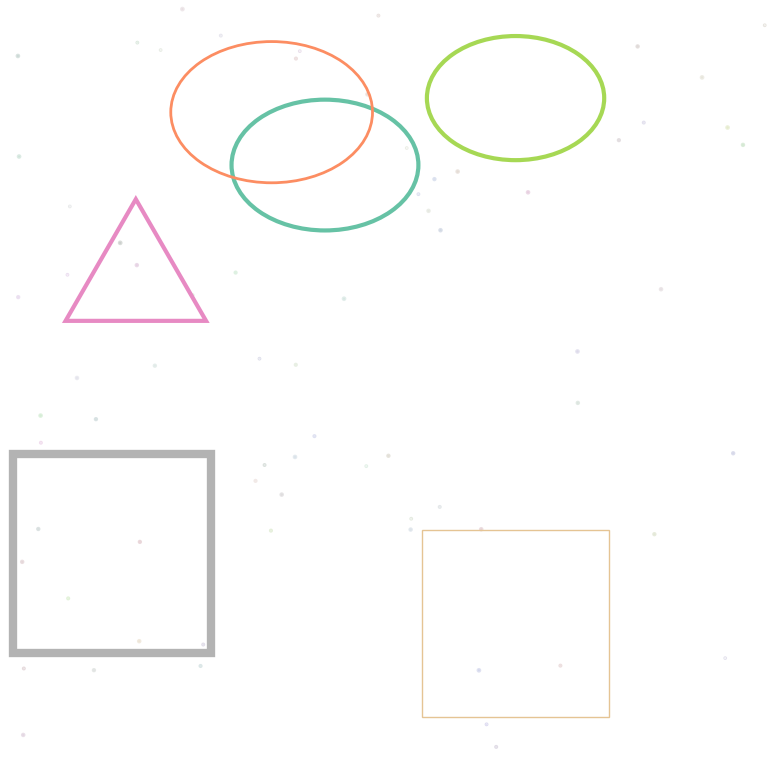[{"shape": "oval", "thickness": 1.5, "radius": 0.61, "center": [0.422, 0.786]}, {"shape": "oval", "thickness": 1, "radius": 0.65, "center": [0.353, 0.854]}, {"shape": "triangle", "thickness": 1.5, "radius": 0.53, "center": [0.176, 0.636]}, {"shape": "oval", "thickness": 1.5, "radius": 0.58, "center": [0.67, 0.873]}, {"shape": "square", "thickness": 0.5, "radius": 0.61, "center": [0.669, 0.19]}, {"shape": "square", "thickness": 3, "radius": 0.64, "center": [0.146, 0.281]}]